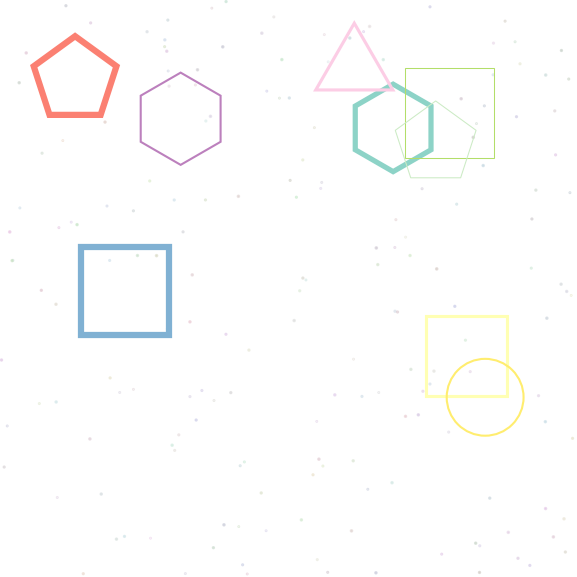[{"shape": "hexagon", "thickness": 2.5, "radius": 0.38, "center": [0.681, 0.778]}, {"shape": "square", "thickness": 1.5, "radius": 0.35, "center": [0.808, 0.383]}, {"shape": "pentagon", "thickness": 3, "radius": 0.38, "center": [0.13, 0.861]}, {"shape": "square", "thickness": 3, "radius": 0.38, "center": [0.216, 0.495]}, {"shape": "square", "thickness": 0.5, "radius": 0.39, "center": [0.778, 0.803]}, {"shape": "triangle", "thickness": 1.5, "radius": 0.39, "center": [0.613, 0.882]}, {"shape": "hexagon", "thickness": 1, "radius": 0.4, "center": [0.313, 0.794]}, {"shape": "pentagon", "thickness": 0.5, "radius": 0.37, "center": [0.754, 0.751]}, {"shape": "circle", "thickness": 1, "radius": 0.33, "center": [0.84, 0.311]}]